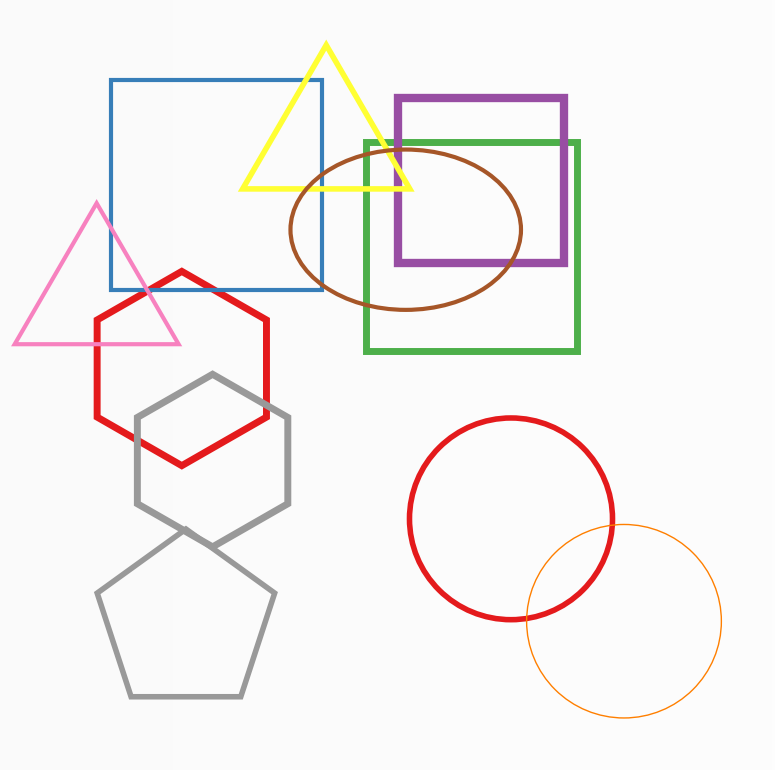[{"shape": "hexagon", "thickness": 2.5, "radius": 0.63, "center": [0.235, 0.521]}, {"shape": "circle", "thickness": 2, "radius": 0.65, "center": [0.659, 0.326]}, {"shape": "square", "thickness": 1.5, "radius": 0.68, "center": [0.279, 0.759]}, {"shape": "square", "thickness": 2.5, "radius": 0.68, "center": [0.609, 0.68]}, {"shape": "square", "thickness": 3, "radius": 0.54, "center": [0.62, 0.765]}, {"shape": "circle", "thickness": 0.5, "radius": 0.63, "center": [0.805, 0.193]}, {"shape": "triangle", "thickness": 2, "radius": 0.62, "center": [0.421, 0.817]}, {"shape": "oval", "thickness": 1.5, "radius": 0.74, "center": [0.524, 0.702]}, {"shape": "triangle", "thickness": 1.5, "radius": 0.61, "center": [0.125, 0.614]}, {"shape": "hexagon", "thickness": 2.5, "radius": 0.56, "center": [0.274, 0.402]}, {"shape": "pentagon", "thickness": 2, "radius": 0.6, "center": [0.24, 0.193]}]